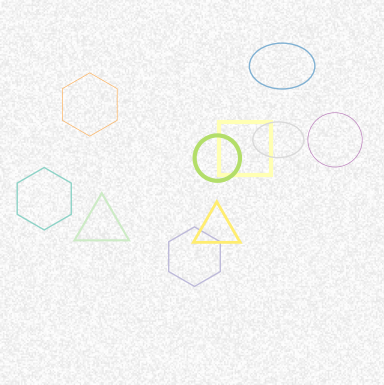[{"shape": "hexagon", "thickness": 1, "radius": 0.41, "center": [0.115, 0.484]}, {"shape": "square", "thickness": 3, "radius": 0.34, "center": [0.637, 0.614]}, {"shape": "hexagon", "thickness": 1, "radius": 0.39, "center": [0.505, 0.333]}, {"shape": "oval", "thickness": 1, "radius": 0.43, "center": [0.733, 0.828]}, {"shape": "hexagon", "thickness": 0.5, "radius": 0.41, "center": [0.233, 0.729]}, {"shape": "circle", "thickness": 3, "radius": 0.29, "center": [0.564, 0.589]}, {"shape": "oval", "thickness": 1, "radius": 0.33, "center": [0.723, 0.637]}, {"shape": "circle", "thickness": 0.5, "radius": 0.35, "center": [0.87, 0.637]}, {"shape": "triangle", "thickness": 1.5, "radius": 0.41, "center": [0.264, 0.417]}, {"shape": "triangle", "thickness": 2, "radius": 0.35, "center": [0.563, 0.406]}]